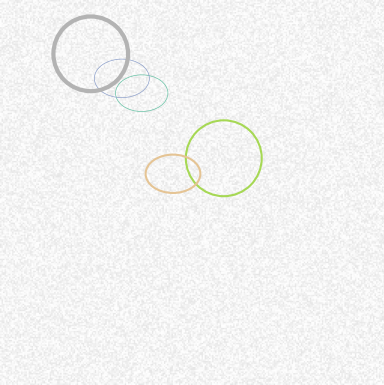[{"shape": "oval", "thickness": 0.5, "radius": 0.34, "center": [0.368, 0.758]}, {"shape": "oval", "thickness": 0.5, "radius": 0.36, "center": [0.316, 0.796]}, {"shape": "circle", "thickness": 1.5, "radius": 0.49, "center": [0.581, 0.589]}, {"shape": "oval", "thickness": 1.5, "radius": 0.36, "center": [0.449, 0.549]}, {"shape": "circle", "thickness": 3, "radius": 0.48, "center": [0.236, 0.86]}]